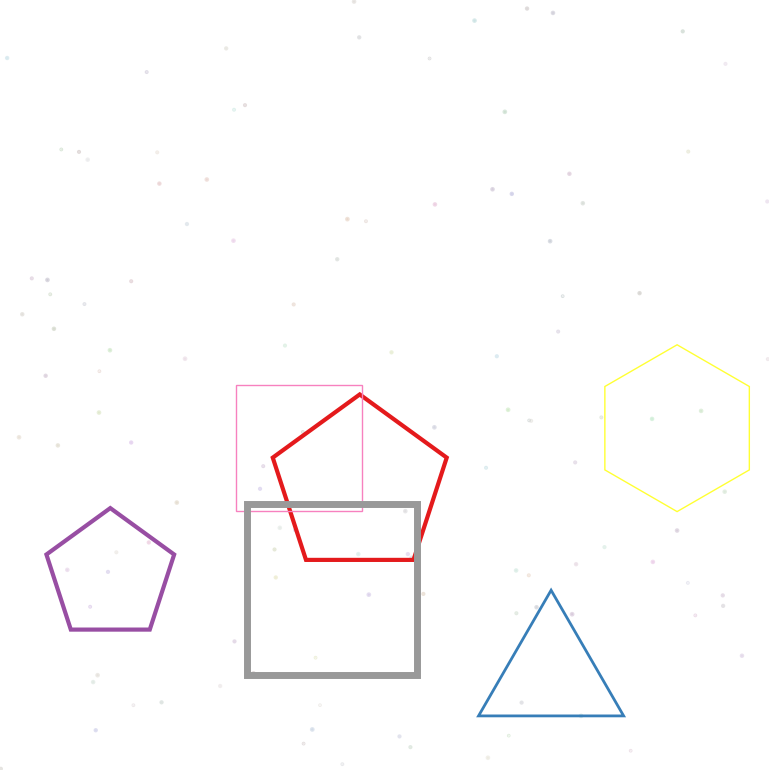[{"shape": "pentagon", "thickness": 1.5, "radius": 0.59, "center": [0.467, 0.369]}, {"shape": "triangle", "thickness": 1, "radius": 0.54, "center": [0.716, 0.125]}, {"shape": "pentagon", "thickness": 1.5, "radius": 0.44, "center": [0.143, 0.253]}, {"shape": "hexagon", "thickness": 0.5, "radius": 0.54, "center": [0.879, 0.444]}, {"shape": "square", "thickness": 0.5, "radius": 0.41, "center": [0.388, 0.418]}, {"shape": "square", "thickness": 2.5, "radius": 0.55, "center": [0.431, 0.234]}]